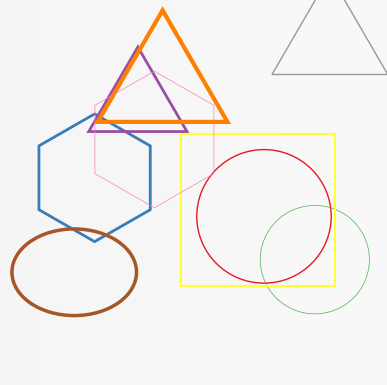[{"shape": "circle", "thickness": 1, "radius": 0.87, "center": [0.681, 0.438]}, {"shape": "hexagon", "thickness": 2, "radius": 0.83, "center": [0.244, 0.538]}, {"shape": "circle", "thickness": 0.5, "radius": 0.7, "center": [0.812, 0.326]}, {"shape": "triangle", "thickness": 2, "radius": 0.73, "center": [0.356, 0.732]}, {"shape": "triangle", "thickness": 3, "radius": 0.97, "center": [0.42, 0.78]}, {"shape": "square", "thickness": 1.5, "radius": 0.99, "center": [0.666, 0.454]}, {"shape": "oval", "thickness": 2.5, "radius": 0.8, "center": [0.192, 0.293]}, {"shape": "hexagon", "thickness": 0.5, "radius": 0.89, "center": [0.398, 0.638]}, {"shape": "triangle", "thickness": 1, "radius": 0.86, "center": [0.851, 0.893]}]